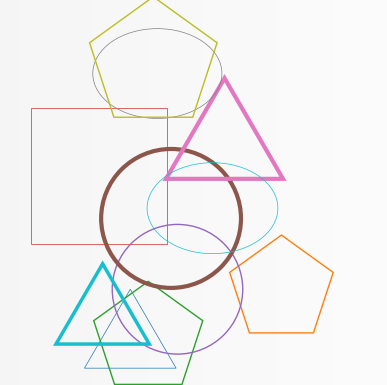[{"shape": "triangle", "thickness": 0.5, "radius": 0.68, "center": [0.336, 0.112]}, {"shape": "pentagon", "thickness": 1, "radius": 0.7, "center": [0.726, 0.249]}, {"shape": "pentagon", "thickness": 1, "radius": 0.74, "center": [0.383, 0.121]}, {"shape": "square", "thickness": 0.5, "radius": 0.88, "center": [0.255, 0.543]}, {"shape": "circle", "thickness": 1, "radius": 0.84, "center": [0.458, 0.249]}, {"shape": "circle", "thickness": 3, "radius": 0.9, "center": [0.441, 0.433]}, {"shape": "triangle", "thickness": 3, "radius": 0.87, "center": [0.579, 0.623]}, {"shape": "oval", "thickness": 0.5, "radius": 0.83, "center": [0.406, 0.809]}, {"shape": "pentagon", "thickness": 1, "radius": 0.86, "center": [0.396, 0.835]}, {"shape": "oval", "thickness": 0.5, "radius": 0.84, "center": [0.548, 0.459]}, {"shape": "triangle", "thickness": 2.5, "radius": 0.69, "center": [0.265, 0.176]}]